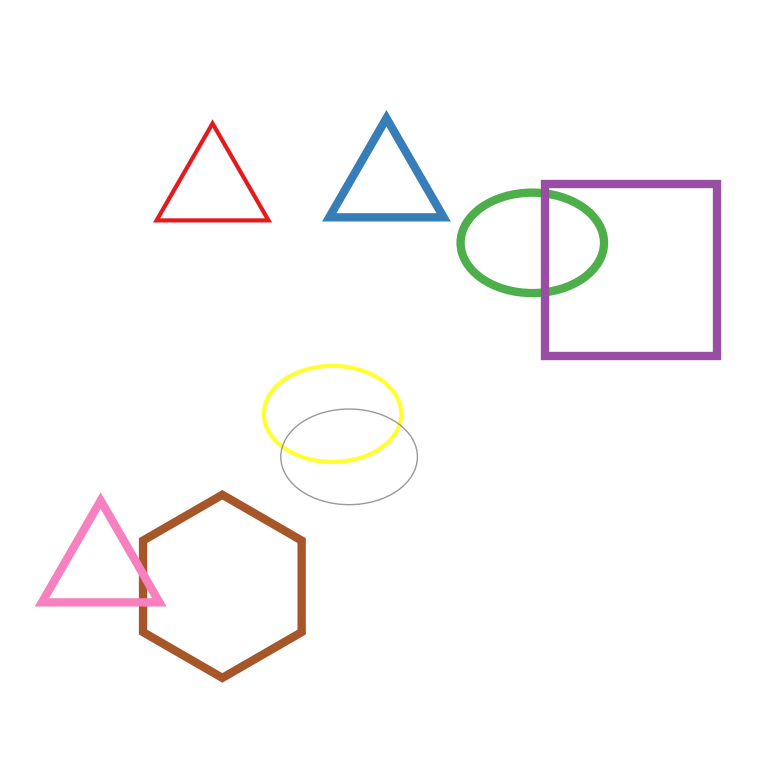[{"shape": "triangle", "thickness": 1.5, "radius": 0.42, "center": [0.276, 0.756]}, {"shape": "triangle", "thickness": 3, "radius": 0.43, "center": [0.502, 0.761]}, {"shape": "oval", "thickness": 3, "radius": 0.47, "center": [0.691, 0.685]}, {"shape": "square", "thickness": 3, "radius": 0.56, "center": [0.819, 0.649]}, {"shape": "oval", "thickness": 1.5, "radius": 0.45, "center": [0.432, 0.462]}, {"shape": "hexagon", "thickness": 3, "radius": 0.59, "center": [0.289, 0.239]}, {"shape": "triangle", "thickness": 3, "radius": 0.44, "center": [0.131, 0.262]}, {"shape": "oval", "thickness": 0.5, "radius": 0.44, "center": [0.453, 0.407]}]